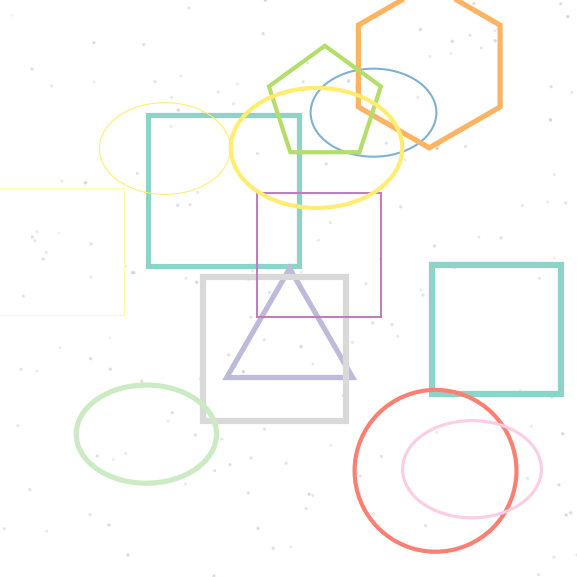[{"shape": "square", "thickness": 3, "radius": 0.56, "center": [0.859, 0.429]}, {"shape": "square", "thickness": 2.5, "radius": 0.66, "center": [0.387, 0.669]}, {"shape": "square", "thickness": 0.5, "radius": 0.55, "center": [0.105, 0.564]}, {"shape": "triangle", "thickness": 2.5, "radius": 0.63, "center": [0.502, 0.408]}, {"shape": "circle", "thickness": 2, "radius": 0.7, "center": [0.754, 0.184]}, {"shape": "oval", "thickness": 1, "radius": 0.54, "center": [0.647, 0.804]}, {"shape": "hexagon", "thickness": 2.5, "radius": 0.71, "center": [0.743, 0.885]}, {"shape": "pentagon", "thickness": 2, "radius": 0.51, "center": [0.563, 0.818]}, {"shape": "oval", "thickness": 1.5, "radius": 0.6, "center": [0.817, 0.187]}, {"shape": "square", "thickness": 3, "radius": 0.62, "center": [0.476, 0.395]}, {"shape": "square", "thickness": 1, "radius": 0.53, "center": [0.552, 0.557]}, {"shape": "oval", "thickness": 2.5, "radius": 0.61, "center": [0.253, 0.247]}, {"shape": "oval", "thickness": 0.5, "radius": 0.57, "center": [0.286, 0.742]}, {"shape": "oval", "thickness": 2, "radius": 0.74, "center": [0.548, 0.743]}]